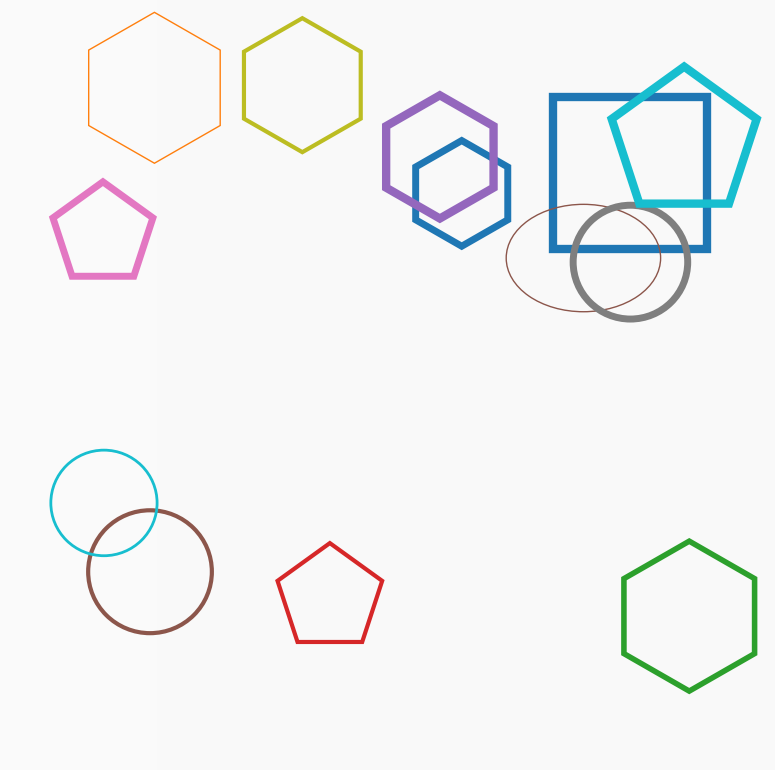[{"shape": "hexagon", "thickness": 2.5, "radius": 0.34, "center": [0.596, 0.749]}, {"shape": "square", "thickness": 3, "radius": 0.5, "center": [0.813, 0.775]}, {"shape": "hexagon", "thickness": 0.5, "radius": 0.49, "center": [0.199, 0.886]}, {"shape": "hexagon", "thickness": 2, "radius": 0.49, "center": [0.889, 0.2]}, {"shape": "pentagon", "thickness": 1.5, "radius": 0.35, "center": [0.426, 0.224]}, {"shape": "hexagon", "thickness": 3, "radius": 0.4, "center": [0.568, 0.796]}, {"shape": "circle", "thickness": 1.5, "radius": 0.4, "center": [0.194, 0.258]}, {"shape": "oval", "thickness": 0.5, "radius": 0.5, "center": [0.753, 0.665]}, {"shape": "pentagon", "thickness": 2.5, "radius": 0.34, "center": [0.133, 0.696]}, {"shape": "circle", "thickness": 2.5, "radius": 0.37, "center": [0.813, 0.66]}, {"shape": "hexagon", "thickness": 1.5, "radius": 0.43, "center": [0.39, 0.889]}, {"shape": "circle", "thickness": 1, "radius": 0.34, "center": [0.134, 0.347]}, {"shape": "pentagon", "thickness": 3, "radius": 0.49, "center": [0.883, 0.815]}]